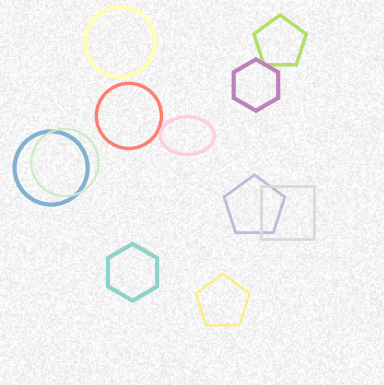[{"shape": "hexagon", "thickness": 3, "radius": 0.37, "center": [0.344, 0.293]}, {"shape": "circle", "thickness": 3, "radius": 0.46, "center": [0.312, 0.891]}, {"shape": "pentagon", "thickness": 2, "radius": 0.42, "center": [0.661, 0.463]}, {"shape": "circle", "thickness": 2.5, "radius": 0.42, "center": [0.335, 0.699]}, {"shape": "circle", "thickness": 3, "radius": 0.47, "center": [0.133, 0.564]}, {"shape": "pentagon", "thickness": 2.5, "radius": 0.36, "center": [0.728, 0.89]}, {"shape": "oval", "thickness": 2.5, "radius": 0.35, "center": [0.487, 0.648]}, {"shape": "square", "thickness": 2, "radius": 0.34, "center": [0.746, 0.448]}, {"shape": "hexagon", "thickness": 3, "radius": 0.33, "center": [0.665, 0.779]}, {"shape": "circle", "thickness": 1.5, "radius": 0.44, "center": [0.169, 0.578]}, {"shape": "pentagon", "thickness": 1.5, "radius": 0.37, "center": [0.579, 0.215]}]